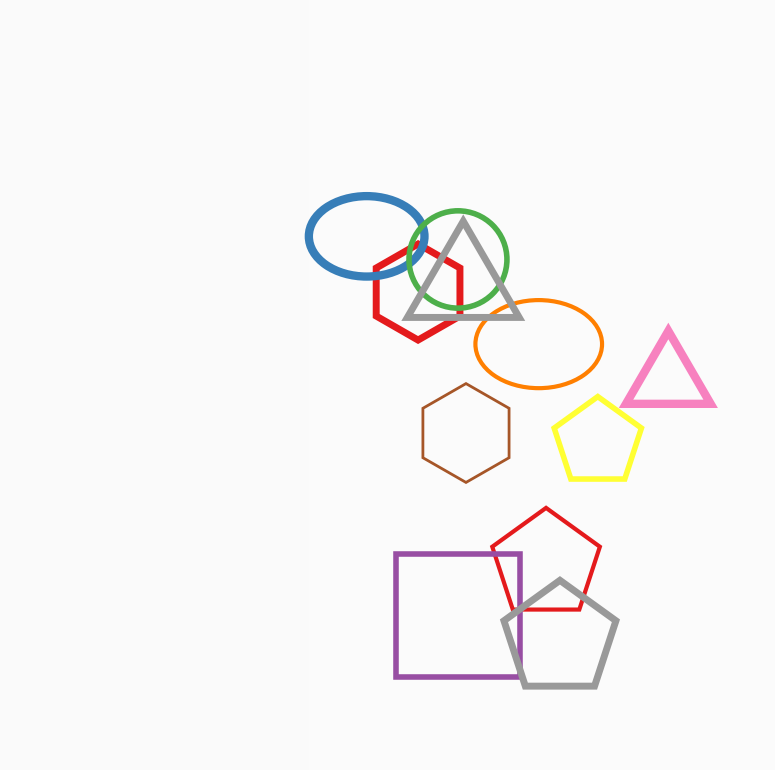[{"shape": "pentagon", "thickness": 1.5, "radius": 0.36, "center": [0.705, 0.267]}, {"shape": "hexagon", "thickness": 2.5, "radius": 0.31, "center": [0.539, 0.621]}, {"shape": "oval", "thickness": 3, "radius": 0.37, "center": [0.473, 0.693]}, {"shape": "circle", "thickness": 2, "radius": 0.32, "center": [0.591, 0.663]}, {"shape": "square", "thickness": 2, "radius": 0.4, "center": [0.591, 0.2]}, {"shape": "oval", "thickness": 1.5, "radius": 0.41, "center": [0.695, 0.553]}, {"shape": "pentagon", "thickness": 2, "radius": 0.3, "center": [0.771, 0.426]}, {"shape": "hexagon", "thickness": 1, "radius": 0.32, "center": [0.601, 0.438]}, {"shape": "triangle", "thickness": 3, "radius": 0.32, "center": [0.862, 0.507]}, {"shape": "triangle", "thickness": 2.5, "radius": 0.42, "center": [0.598, 0.629]}, {"shape": "pentagon", "thickness": 2.5, "radius": 0.38, "center": [0.723, 0.17]}]